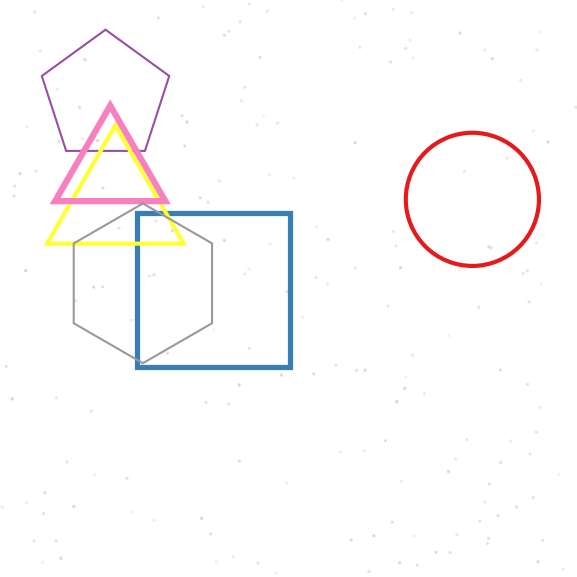[{"shape": "circle", "thickness": 2, "radius": 0.58, "center": [0.818, 0.654]}, {"shape": "square", "thickness": 2.5, "radius": 0.67, "center": [0.37, 0.497]}, {"shape": "pentagon", "thickness": 1, "radius": 0.58, "center": [0.183, 0.832]}, {"shape": "triangle", "thickness": 2, "radius": 0.68, "center": [0.2, 0.646]}, {"shape": "triangle", "thickness": 3, "radius": 0.55, "center": [0.191, 0.706]}, {"shape": "hexagon", "thickness": 1, "radius": 0.69, "center": [0.247, 0.509]}]